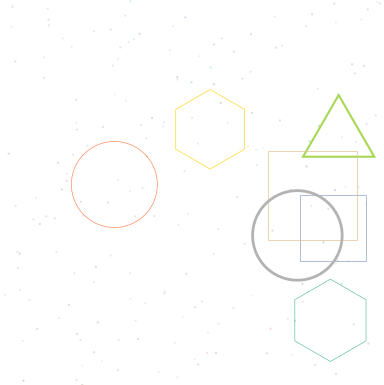[{"shape": "hexagon", "thickness": 0.5, "radius": 0.53, "center": [0.858, 0.168]}, {"shape": "circle", "thickness": 0.5, "radius": 0.56, "center": [0.297, 0.521]}, {"shape": "square", "thickness": 0.5, "radius": 0.43, "center": [0.865, 0.408]}, {"shape": "triangle", "thickness": 1.5, "radius": 0.53, "center": [0.88, 0.646]}, {"shape": "hexagon", "thickness": 0.5, "radius": 0.52, "center": [0.546, 0.664]}, {"shape": "square", "thickness": 0.5, "radius": 0.58, "center": [0.811, 0.493]}, {"shape": "circle", "thickness": 2, "radius": 0.58, "center": [0.772, 0.389]}]